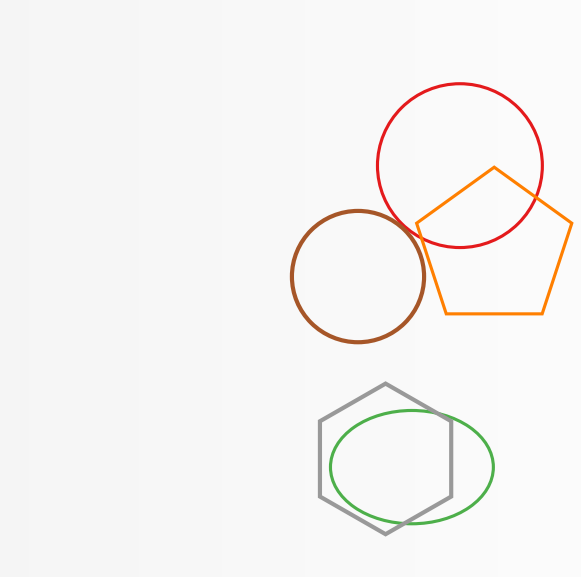[{"shape": "circle", "thickness": 1.5, "radius": 0.71, "center": [0.791, 0.712]}, {"shape": "oval", "thickness": 1.5, "radius": 0.7, "center": [0.709, 0.19]}, {"shape": "pentagon", "thickness": 1.5, "radius": 0.7, "center": [0.85, 0.569]}, {"shape": "circle", "thickness": 2, "radius": 0.57, "center": [0.616, 0.52]}, {"shape": "hexagon", "thickness": 2, "radius": 0.65, "center": [0.663, 0.204]}]